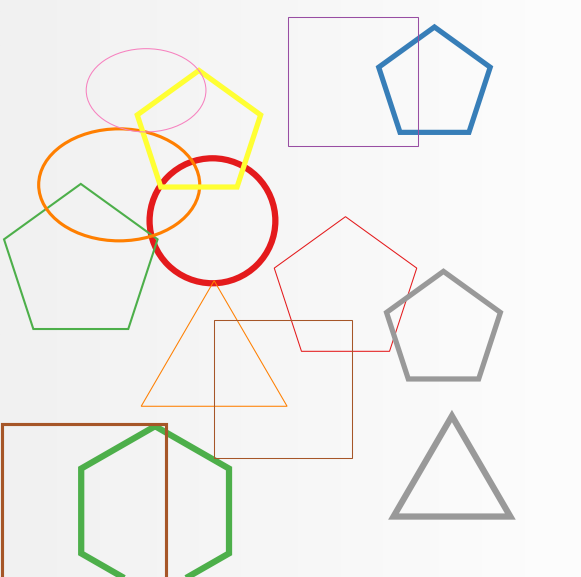[{"shape": "pentagon", "thickness": 0.5, "radius": 0.64, "center": [0.594, 0.495]}, {"shape": "circle", "thickness": 3, "radius": 0.54, "center": [0.366, 0.617]}, {"shape": "pentagon", "thickness": 2.5, "radius": 0.5, "center": [0.747, 0.852]}, {"shape": "hexagon", "thickness": 3, "radius": 0.73, "center": [0.267, 0.114]}, {"shape": "pentagon", "thickness": 1, "radius": 0.69, "center": [0.139, 0.542]}, {"shape": "square", "thickness": 0.5, "radius": 0.56, "center": [0.607, 0.858]}, {"shape": "oval", "thickness": 1.5, "radius": 0.69, "center": [0.205, 0.679]}, {"shape": "triangle", "thickness": 0.5, "radius": 0.72, "center": [0.368, 0.368]}, {"shape": "pentagon", "thickness": 2.5, "radius": 0.56, "center": [0.342, 0.766]}, {"shape": "square", "thickness": 0.5, "radius": 0.59, "center": [0.487, 0.326]}, {"shape": "square", "thickness": 1.5, "radius": 0.71, "center": [0.145, 0.124]}, {"shape": "oval", "thickness": 0.5, "radius": 0.51, "center": [0.251, 0.843]}, {"shape": "triangle", "thickness": 3, "radius": 0.58, "center": [0.778, 0.163]}, {"shape": "pentagon", "thickness": 2.5, "radius": 0.51, "center": [0.763, 0.426]}]